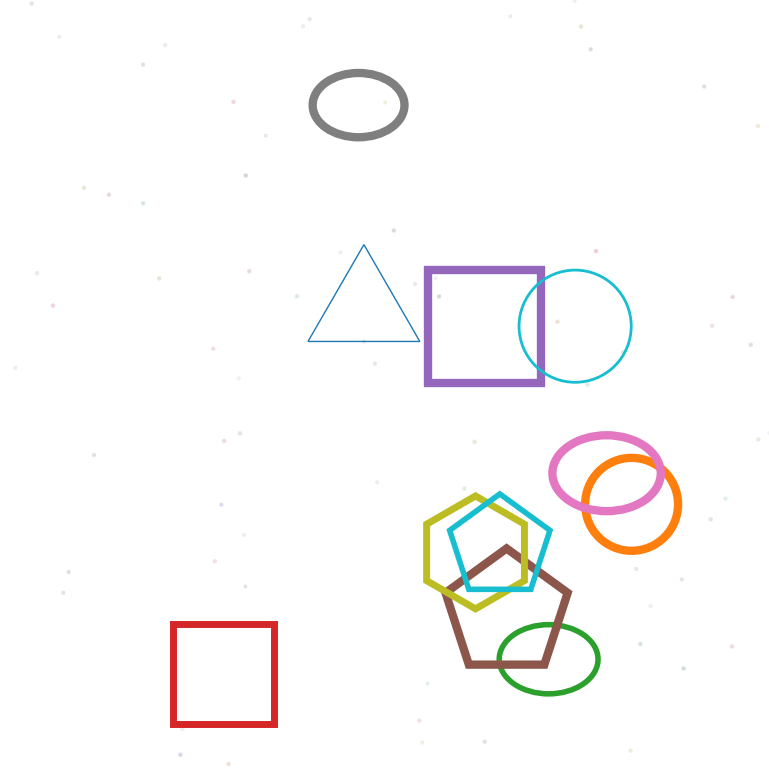[{"shape": "triangle", "thickness": 0.5, "radius": 0.42, "center": [0.473, 0.598]}, {"shape": "circle", "thickness": 3, "radius": 0.3, "center": [0.82, 0.345]}, {"shape": "oval", "thickness": 2, "radius": 0.32, "center": [0.713, 0.144]}, {"shape": "square", "thickness": 2.5, "radius": 0.33, "center": [0.29, 0.125]}, {"shape": "square", "thickness": 3, "radius": 0.37, "center": [0.629, 0.576]}, {"shape": "pentagon", "thickness": 3, "radius": 0.42, "center": [0.658, 0.204]}, {"shape": "oval", "thickness": 3, "radius": 0.35, "center": [0.788, 0.385]}, {"shape": "oval", "thickness": 3, "radius": 0.3, "center": [0.466, 0.863]}, {"shape": "hexagon", "thickness": 2.5, "radius": 0.37, "center": [0.618, 0.283]}, {"shape": "pentagon", "thickness": 2, "radius": 0.34, "center": [0.649, 0.29]}, {"shape": "circle", "thickness": 1, "radius": 0.36, "center": [0.747, 0.576]}]